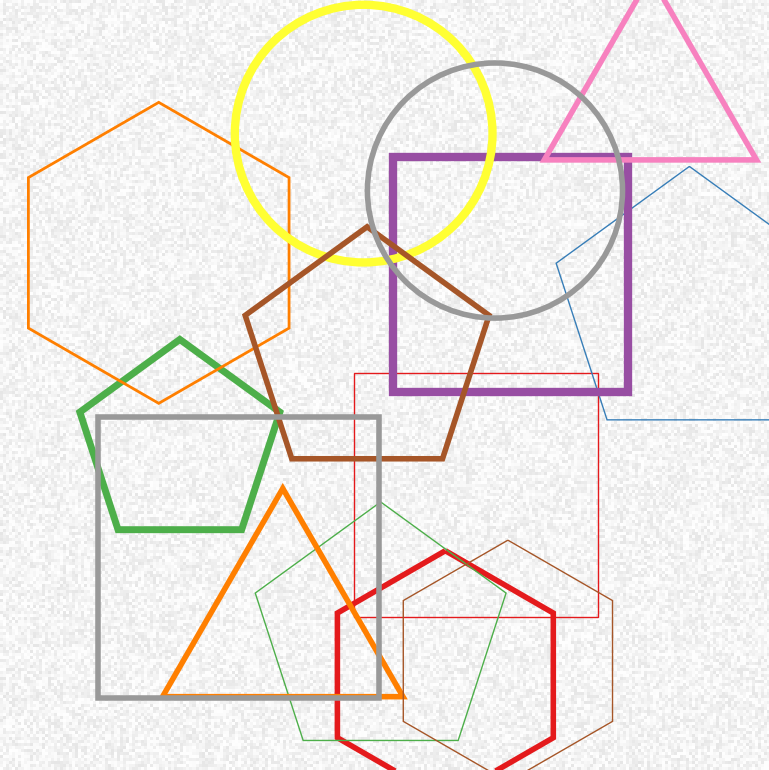[{"shape": "square", "thickness": 0.5, "radius": 0.79, "center": [0.619, 0.357]}, {"shape": "hexagon", "thickness": 2, "radius": 0.81, "center": [0.578, 0.123]}, {"shape": "pentagon", "thickness": 0.5, "radius": 0.91, "center": [0.895, 0.602]}, {"shape": "pentagon", "thickness": 0.5, "radius": 0.86, "center": [0.494, 0.177]}, {"shape": "pentagon", "thickness": 2.5, "radius": 0.68, "center": [0.234, 0.423]}, {"shape": "square", "thickness": 3, "radius": 0.76, "center": [0.663, 0.643]}, {"shape": "triangle", "thickness": 2, "radius": 0.9, "center": [0.367, 0.185]}, {"shape": "hexagon", "thickness": 1, "radius": 0.98, "center": [0.206, 0.672]}, {"shape": "circle", "thickness": 3, "radius": 0.84, "center": [0.472, 0.826]}, {"shape": "pentagon", "thickness": 2, "radius": 0.83, "center": [0.477, 0.539]}, {"shape": "hexagon", "thickness": 0.5, "radius": 0.78, "center": [0.66, 0.142]}, {"shape": "triangle", "thickness": 2, "radius": 0.8, "center": [0.845, 0.872]}, {"shape": "circle", "thickness": 2, "radius": 0.83, "center": [0.643, 0.753]}, {"shape": "square", "thickness": 2, "radius": 0.91, "center": [0.31, 0.276]}]